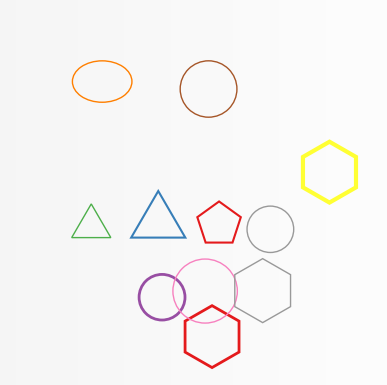[{"shape": "pentagon", "thickness": 1.5, "radius": 0.3, "center": [0.565, 0.418]}, {"shape": "hexagon", "thickness": 2, "radius": 0.4, "center": [0.547, 0.126]}, {"shape": "triangle", "thickness": 1.5, "radius": 0.4, "center": [0.408, 0.423]}, {"shape": "triangle", "thickness": 1, "radius": 0.29, "center": [0.235, 0.412]}, {"shape": "circle", "thickness": 2, "radius": 0.3, "center": [0.418, 0.228]}, {"shape": "oval", "thickness": 1, "radius": 0.38, "center": [0.264, 0.788]}, {"shape": "hexagon", "thickness": 3, "radius": 0.4, "center": [0.85, 0.553]}, {"shape": "circle", "thickness": 1, "radius": 0.37, "center": [0.538, 0.769]}, {"shape": "circle", "thickness": 1, "radius": 0.42, "center": [0.529, 0.244]}, {"shape": "circle", "thickness": 1, "radius": 0.3, "center": [0.698, 0.404]}, {"shape": "hexagon", "thickness": 1, "radius": 0.42, "center": [0.678, 0.245]}]